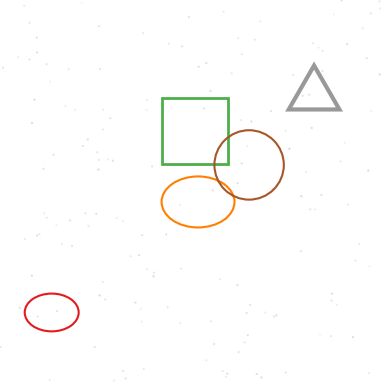[{"shape": "oval", "thickness": 1.5, "radius": 0.35, "center": [0.134, 0.188]}, {"shape": "square", "thickness": 2, "radius": 0.43, "center": [0.507, 0.661]}, {"shape": "oval", "thickness": 1.5, "radius": 0.47, "center": [0.514, 0.475]}, {"shape": "circle", "thickness": 1.5, "radius": 0.45, "center": [0.647, 0.572]}, {"shape": "triangle", "thickness": 3, "radius": 0.38, "center": [0.816, 0.754]}]